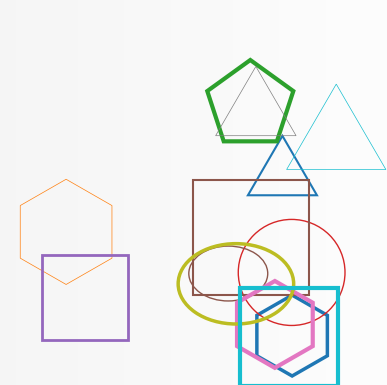[{"shape": "triangle", "thickness": 1.5, "radius": 0.51, "center": [0.729, 0.544]}, {"shape": "hexagon", "thickness": 2.5, "radius": 0.53, "center": [0.754, 0.128]}, {"shape": "hexagon", "thickness": 0.5, "radius": 0.68, "center": [0.171, 0.398]}, {"shape": "pentagon", "thickness": 3, "radius": 0.58, "center": [0.646, 0.727]}, {"shape": "circle", "thickness": 1, "radius": 0.69, "center": [0.753, 0.292]}, {"shape": "square", "thickness": 2, "radius": 0.55, "center": [0.218, 0.227]}, {"shape": "oval", "thickness": 1, "radius": 0.51, "center": [0.589, 0.29]}, {"shape": "square", "thickness": 1.5, "radius": 0.75, "center": [0.648, 0.383]}, {"shape": "hexagon", "thickness": 3, "radius": 0.56, "center": [0.709, 0.157]}, {"shape": "triangle", "thickness": 0.5, "radius": 0.6, "center": [0.66, 0.707]}, {"shape": "oval", "thickness": 2.5, "radius": 0.75, "center": [0.609, 0.263]}, {"shape": "triangle", "thickness": 0.5, "radius": 0.74, "center": [0.868, 0.634]}, {"shape": "square", "thickness": 3, "radius": 0.63, "center": [0.746, 0.125]}]